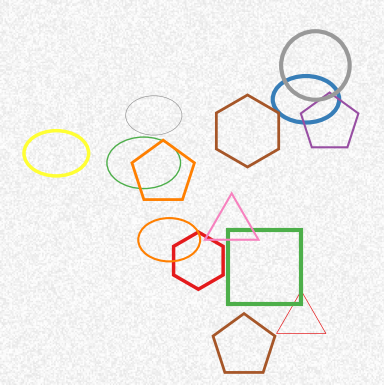[{"shape": "triangle", "thickness": 0.5, "radius": 0.37, "center": [0.782, 0.171]}, {"shape": "hexagon", "thickness": 2.5, "radius": 0.37, "center": [0.515, 0.323]}, {"shape": "oval", "thickness": 3, "radius": 0.43, "center": [0.795, 0.742]}, {"shape": "square", "thickness": 3, "radius": 0.48, "center": [0.687, 0.306]}, {"shape": "oval", "thickness": 1, "radius": 0.48, "center": [0.373, 0.577]}, {"shape": "pentagon", "thickness": 1.5, "radius": 0.39, "center": [0.856, 0.681]}, {"shape": "oval", "thickness": 1.5, "radius": 0.4, "center": [0.44, 0.377]}, {"shape": "pentagon", "thickness": 2, "radius": 0.43, "center": [0.424, 0.551]}, {"shape": "oval", "thickness": 2.5, "radius": 0.42, "center": [0.146, 0.602]}, {"shape": "hexagon", "thickness": 2, "radius": 0.47, "center": [0.643, 0.66]}, {"shape": "pentagon", "thickness": 2, "radius": 0.42, "center": [0.634, 0.101]}, {"shape": "triangle", "thickness": 1.5, "radius": 0.4, "center": [0.602, 0.417]}, {"shape": "oval", "thickness": 0.5, "radius": 0.37, "center": [0.399, 0.7]}, {"shape": "circle", "thickness": 3, "radius": 0.45, "center": [0.819, 0.83]}]